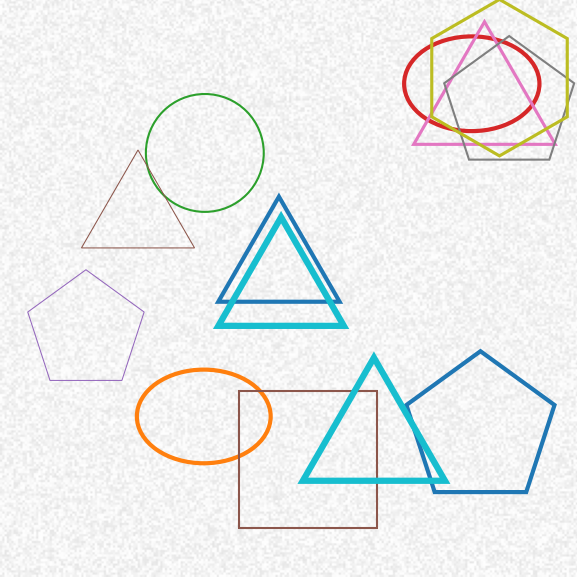[{"shape": "pentagon", "thickness": 2, "radius": 0.67, "center": [0.832, 0.256]}, {"shape": "triangle", "thickness": 2, "radius": 0.61, "center": [0.483, 0.537]}, {"shape": "oval", "thickness": 2, "radius": 0.58, "center": [0.353, 0.278]}, {"shape": "circle", "thickness": 1, "radius": 0.51, "center": [0.355, 0.734]}, {"shape": "oval", "thickness": 2, "radius": 0.59, "center": [0.817, 0.854]}, {"shape": "pentagon", "thickness": 0.5, "radius": 0.53, "center": [0.149, 0.426]}, {"shape": "square", "thickness": 1, "radius": 0.6, "center": [0.533, 0.203]}, {"shape": "triangle", "thickness": 0.5, "radius": 0.57, "center": [0.239, 0.626]}, {"shape": "triangle", "thickness": 1.5, "radius": 0.71, "center": [0.839, 0.82]}, {"shape": "pentagon", "thickness": 1, "radius": 0.59, "center": [0.882, 0.818]}, {"shape": "hexagon", "thickness": 1.5, "radius": 0.68, "center": [0.865, 0.865]}, {"shape": "triangle", "thickness": 3, "radius": 0.63, "center": [0.487, 0.498]}, {"shape": "triangle", "thickness": 3, "radius": 0.71, "center": [0.647, 0.238]}]